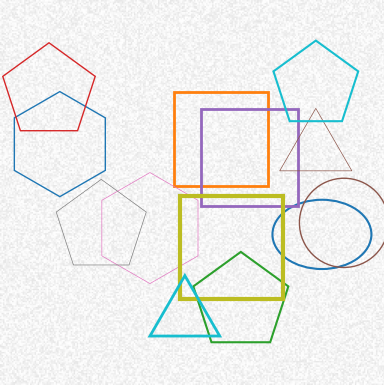[{"shape": "oval", "thickness": 1.5, "radius": 0.64, "center": [0.836, 0.391]}, {"shape": "hexagon", "thickness": 1, "radius": 0.68, "center": [0.155, 0.626]}, {"shape": "square", "thickness": 2, "radius": 0.61, "center": [0.574, 0.639]}, {"shape": "pentagon", "thickness": 1.5, "radius": 0.65, "center": [0.626, 0.216]}, {"shape": "pentagon", "thickness": 1, "radius": 0.63, "center": [0.127, 0.763]}, {"shape": "square", "thickness": 2, "radius": 0.63, "center": [0.649, 0.591]}, {"shape": "triangle", "thickness": 0.5, "radius": 0.54, "center": [0.82, 0.61]}, {"shape": "circle", "thickness": 1, "radius": 0.58, "center": [0.894, 0.421]}, {"shape": "hexagon", "thickness": 0.5, "radius": 0.72, "center": [0.389, 0.408]}, {"shape": "pentagon", "thickness": 0.5, "radius": 0.61, "center": [0.263, 0.411]}, {"shape": "square", "thickness": 3, "radius": 0.67, "center": [0.602, 0.358]}, {"shape": "pentagon", "thickness": 1.5, "radius": 0.58, "center": [0.82, 0.779]}, {"shape": "triangle", "thickness": 2, "radius": 0.52, "center": [0.48, 0.179]}]